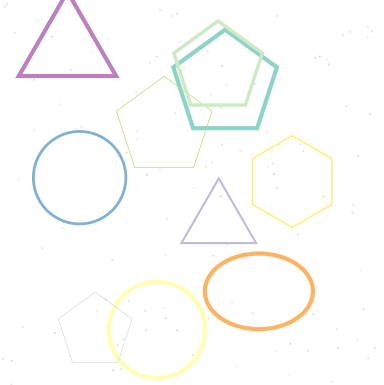[{"shape": "pentagon", "thickness": 3, "radius": 0.71, "center": [0.585, 0.781]}, {"shape": "circle", "thickness": 3, "radius": 0.63, "center": [0.408, 0.143]}, {"shape": "triangle", "thickness": 1.5, "radius": 0.56, "center": [0.568, 0.425]}, {"shape": "circle", "thickness": 2, "radius": 0.6, "center": [0.207, 0.539]}, {"shape": "oval", "thickness": 3, "radius": 0.7, "center": [0.672, 0.243]}, {"shape": "pentagon", "thickness": 0.5, "radius": 0.65, "center": [0.426, 0.671]}, {"shape": "pentagon", "thickness": 0.5, "radius": 0.5, "center": [0.247, 0.141]}, {"shape": "triangle", "thickness": 3, "radius": 0.73, "center": [0.175, 0.876]}, {"shape": "pentagon", "thickness": 2.5, "radius": 0.6, "center": [0.566, 0.825]}, {"shape": "hexagon", "thickness": 1, "radius": 0.59, "center": [0.759, 0.528]}]